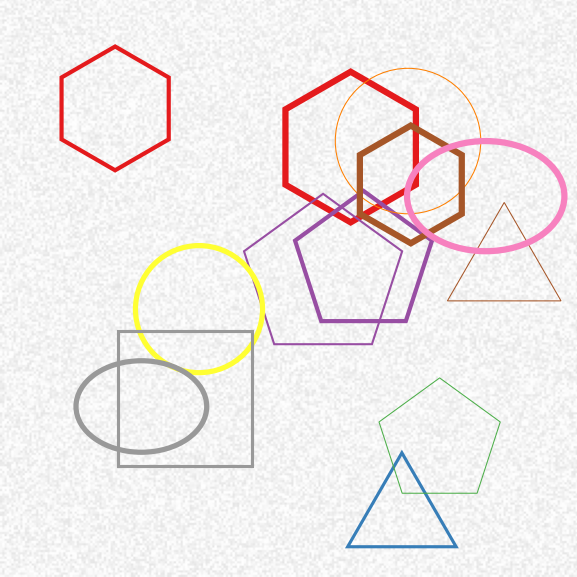[{"shape": "hexagon", "thickness": 2, "radius": 0.54, "center": [0.199, 0.811]}, {"shape": "hexagon", "thickness": 3, "radius": 0.65, "center": [0.607, 0.745]}, {"shape": "triangle", "thickness": 1.5, "radius": 0.54, "center": [0.696, 0.107]}, {"shape": "pentagon", "thickness": 0.5, "radius": 0.55, "center": [0.761, 0.234]}, {"shape": "pentagon", "thickness": 2, "radius": 0.62, "center": [0.629, 0.544]}, {"shape": "pentagon", "thickness": 1, "radius": 0.72, "center": [0.559, 0.52]}, {"shape": "circle", "thickness": 0.5, "radius": 0.63, "center": [0.707, 0.755]}, {"shape": "circle", "thickness": 2.5, "radius": 0.55, "center": [0.345, 0.464]}, {"shape": "triangle", "thickness": 0.5, "radius": 0.57, "center": [0.873, 0.535]}, {"shape": "hexagon", "thickness": 3, "radius": 0.51, "center": [0.711, 0.68]}, {"shape": "oval", "thickness": 3, "radius": 0.68, "center": [0.841, 0.66]}, {"shape": "oval", "thickness": 2.5, "radius": 0.57, "center": [0.245, 0.295]}, {"shape": "square", "thickness": 1.5, "radius": 0.58, "center": [0.321, 0.309]}]